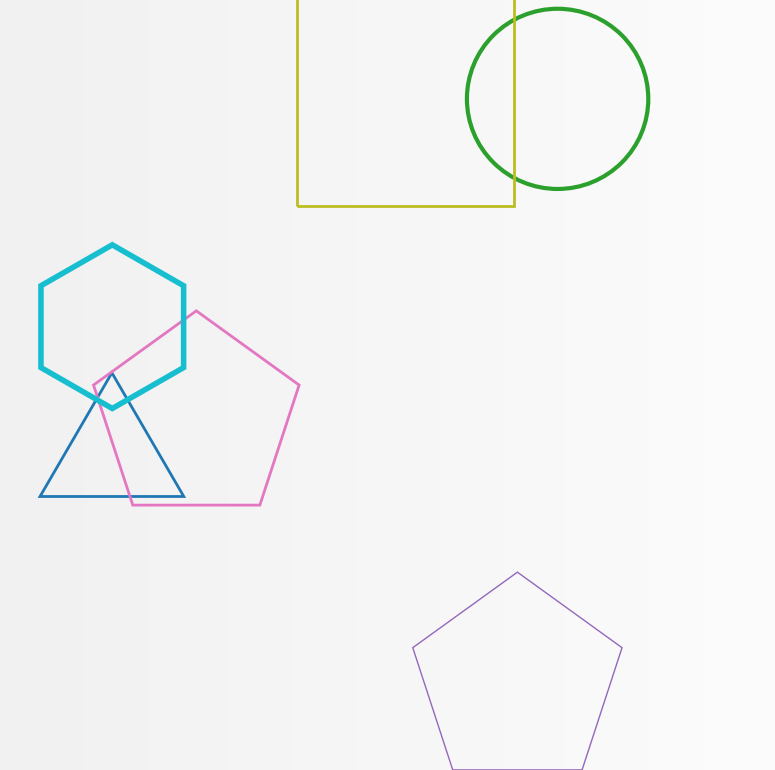[{"shape": "triangle", "thickness": 1, "radius": 0.54, "center": [0.144, 0.409]}, {"shape": "circle", "thickness": 1.5, "radius": 0.59, "center": [0.719, 0.872]}, {"shape": "pentagon", "thickness": 0.5, "radius": 0.71, "center": [0.668, 0.115]}, {"shape": "pentagon", "thickness": 1, "radius": 0.7, "center": [0.253, 0.457]}, {"shape": "square", "thickness": 1, "radius": 0.7, "center": [0.523, 0.872]}, {"shape": "hexagon", "thickness": 2, "radius": 0.53, "center": [0.145, 0.576]}]